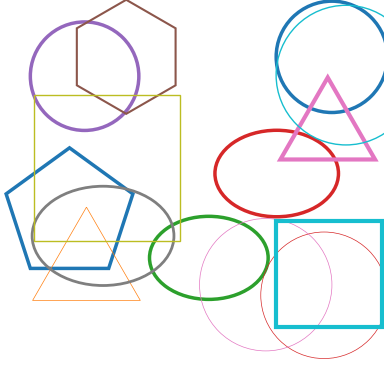[{"shape": "pentagon", "thickness": 2.5, "radius": 0.87, "center": [0.181, 0.443]}, {"shape": "circle", "thickness": 2.5, "radius": 0.72, "center": [0.862, 0.852]}, {"shape": "triangle", "thickness": 0.5, "radius": 0.81, "center": [0.225, 0.3]}, {"shape": "oval", "thickness": 2.5, "radius": 0.77, "center": [0.542, 0.33]}, {"shape": "circle", "thickness": 0.5, "radius": 0.82, "center": [0.842, 0.233]}, {"shape": "oval", "thickness": 2.5, "radius": 0.8, "center": [0.719, 0.549]}, {"shape": "circle", "thickness": 2.5, "radius": 0.7, "center": [0.22, 0.802]}, {"shape": "hexagon", "thickness": 1.5, "radius": 0.74, "center": [0.328, 0.852]}, {"shape": "circle", "thickness": 0.5, "radius": 0.86, "center": [0.69, 0.26]}, {"shape": "triangle", "thickness": 3, "radius": 0.71, "center": [0.851, 0.657]}, {"shape": "oval", "thickness": 2, "radius": 0.92, "center": [0.268, 0.387]}, {"shape": "square", "thickness": 1, "radius": 0.95, "center": [0.277, 0.564]}, {"shape": "square", "thickness": 3, "radius": 0.69, "center": [0.854, 0.288]}, {"shape": "circle", "thickness": 1, "radius": 0.91, "center": [0.899, 0.805]}]